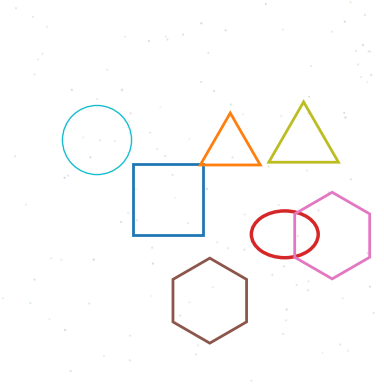[{"shape": "square", "thickness": 2, "radius": 0.46, "center": [0.436, 0.482]}, {"shape": "triangle", "thickness": 2, "radius": 0.45, "center": [0.598, 0.616]}, {"shape": "oval", "thickness": 2.5, "radius": 0.43, "center": [0.74, 0.391]}, {"shape": "hexagon", "thickness": 2, "radius": 0.55, "center": [0.545, 0.219]}, {"shape": "hexagon", "thickness": 2, "radius": 0.56, "center": [0.863, 0.388]}, {"shape": "triangle", "thickness": 2, "radius": 0.52, "center": [0.789, 0.631]}, {"shape": "circle", "thickness": 1, "radius": 0.45, "center": [0.252, 0.636]}]